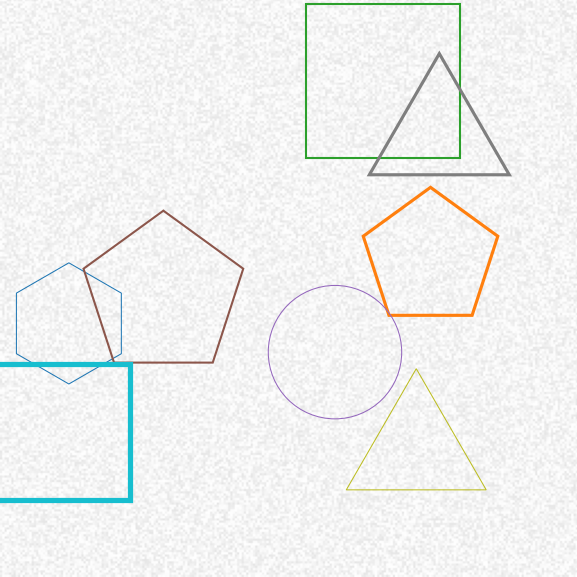[{"shape": "hexagon", "thickness": 0.5, "radius": 0.52, "center": [0.119, 0.439]}, {"shape": "pentagon", "thickness": 1.5, "radius": 0.61, "center": [0.746, 0.552]}, {"shape": "square", "thickness": 1, "radius": 0.67, "center": [0.663, 0.859]}, {"shape": "circle", "thickness": 0.5, "radius": 0.58, "center": [0.58, 0.389]}, {"shape": "pentagon", "thickness": 1, "radius": 0.73, "center": [0.283, 0.489]}, {"shape": "triangle", "thickness": 1.5, "radius": 0.7, "center": [0.761, 0.766]}, {"shape": "triangle", "thickness": 0.5, "radius": 0.7, "center": [0.721, 0.221]}, {"shape": "square", "thickness": 2.5, "radius": 0.59, "center": [0.107, 0.251]}]